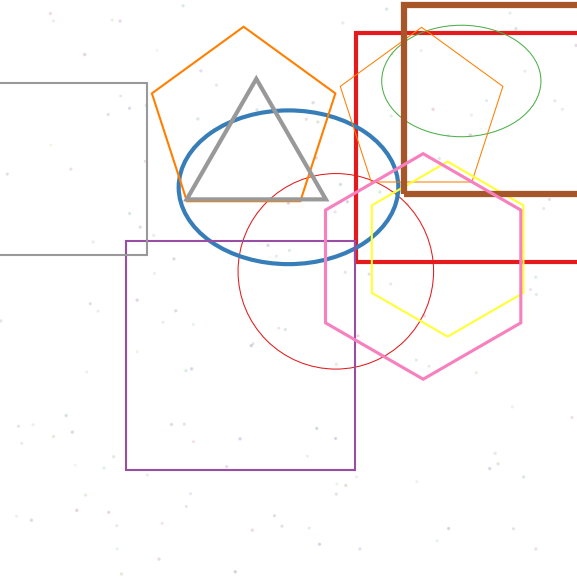[{"shape": "circle", "thickness": 0.5, "radius": 0.85, "center": [0.581, 0.529]}, {"shape": "square", "thickness": 2, "radius": 0.99, "center": [0.815, 0.744]}, {"shape": "oval", "thickness": 2, "radius": 0.95, "center": [0.5, 0.675]}, {"shape": "oval", "thickness": 0.5, "radius": 0.69, "center": [0.799, 0.859]}, {"shape": "square", "thickness": 1, "radius": 0.99, "center": [0.416, 0.383]}, {"shape": "pentagon", "thickness": 1, "radius": 0.84, "center": [0.422, 0.786]}, {"shape": "pentagon", "thickness": 0.5, "radius": 0.74, "center": [0.73, 0.804]}, {"shape": "hexagon", "thickness": 1, "radius": 0.76, "center": [0.775, 0.568]}, {"shape": "square", "thickness": 3, "radius": 0.82, "center": [0.863, 0.827]}, {"shape": "hexagon", "thickness": 1.5, "radius": 0.98, "center": [0.733, 0.538]}, {"shape": "triangle", "thickness": 2, "radius": 0.7, "center": [0.444, 0.723]}, {"shape": "square", "thickness": 1, "radius": 0.74, "center": [0.106, 0.707]}]